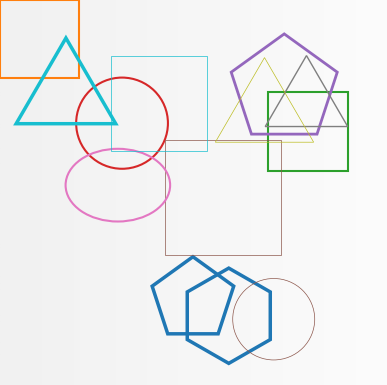[{"shape": "pentagon", "thickness": 2.5, "radius": 0.55, "center": [0.498, 0.222]}, {"shape": "hexagon", "thickness": 2.5, "radius": 0.62, "center": [0.59, 0.18]}, {"shape": "square", "thickness": 1.5, "radius": 0.51, "center": [0.102, 0.898]}, {"shape": "square", "thickness": 1.5, "radius": 0.52, "center": [0.794, 0.658]}, {"shape": "circle", "thickness": 1.5, "radius": 0.59, "center": [0.315, 0.68]}, {"shape": "pentagon", "thickness": 2, "radius": 0.72, "center": [0.734, 0.768]}, {"shape": "square", "thickness": 0.5, "radius": 0.75, "center": [0.576, 0.487]}, {"shape": "circle", "thickness": 0.5, "radius": 0.53, "center": [0.706, 0.171]}, {"shape": "oval", "thickness": 1.5, "radius": 0.67, "center": [0.304, 0.519]}, {"shape": "triangle", "thickness": 1, "radius": 0.61, "center": [0.791, 0.733]}, {"shape": "triangle", "thickness": 0.5, "radius": 0.73, "center": [0.683, 0.704]}, {"shape": "triangle", "thickness": 2.5, "radius": 0.74, "center": [0.17, 0.753]}, {"shape": "square", "thickness": 0.5, "radius": 0.62, "center": [0.41, 0.731]}]